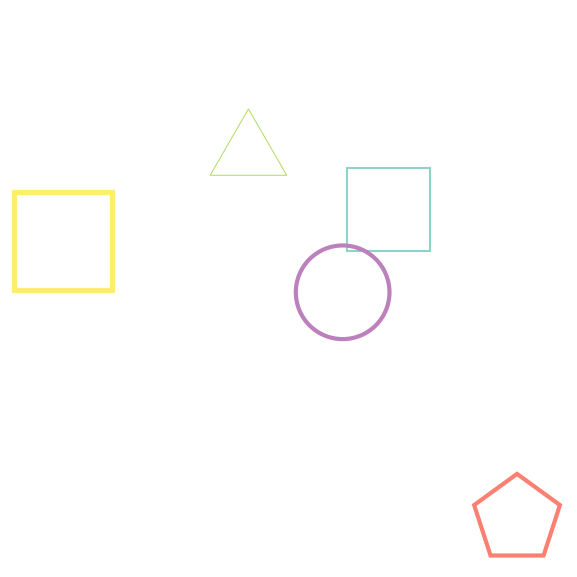[{"shape": "square", "thickness": 1, "radius": 0.36, "center": [0.673, 0.637]}, {"shape": "pentagon", "thickness": 2, "radius": 0.39, "center": [0.895, 0.1]}, {"shape": "triangle", "thickness": 0.5, "radius": 0.38, "center": [0.43, 0.734]}, {"shape": "circle", "thickness": 2, "radius": 0.41, "center": [0.593, 0.493]}, {"shape": "square", "thickness": 2.5, "radius": 0.43, "center": [0.11, 0.582]}]